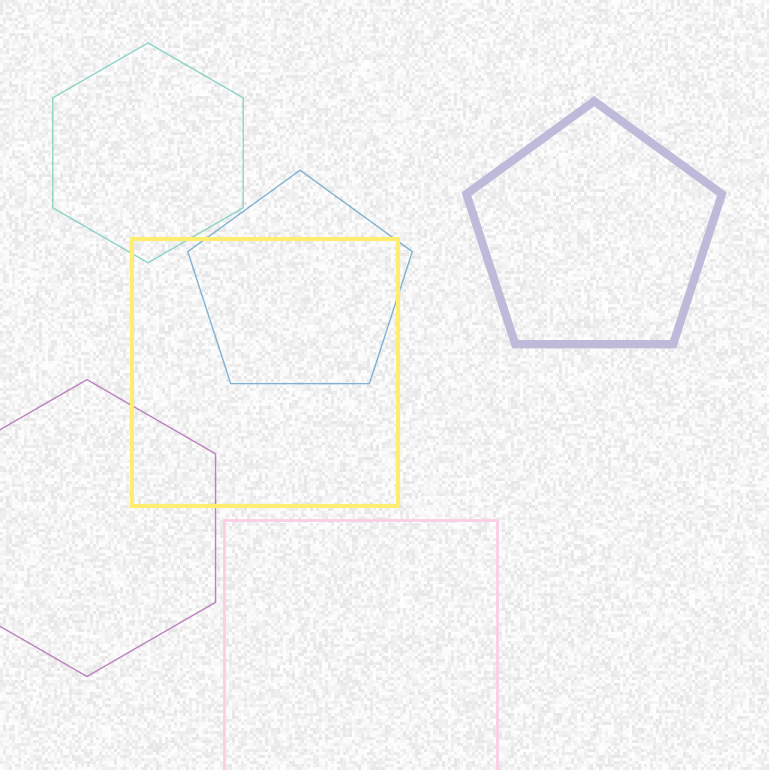[{"shape": "hexagon", "thickness": 0.5, "radius": 0.71, "center": [0.192, 0.802]}, {"shape": "pentagon", "thickness": 3, "radius": 0.87, "center": [0.772, 0.694]}, {"shape": "pentagon", "thickness": 0.5, "radius": 0.77, "center": [0.39, 0.626]}, {"shape": "square", "thickness": 1, "radius": 0.89, "center": [0.468, 0.148]}, {"shape": "hexagon", "thickness": 0.5, "radius": 0.96, "center": [0.113, 0.314]}, {"shape": "square", "thickness": 1.5, "radius": 0.86, "center": [0.344, 0.516]}]